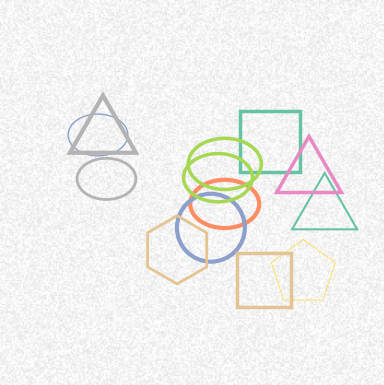[{"shape": "square", "thickness": 2.5, "radius": 0.39, "center": [0.701, 0.632]}, {"shape": "triangle", "thickness": 1.5, "radius": 0.49, "center": [0.843, 0.453]}, {"shape": "oval", "thickness": 3, "radius": 0.45, "center": [0.584, 0.47]}, {"shape": "circle", "thickness": 3, "radius": 0.44, "center": [0.548, 0.409]}, {"shape": "oval", "thickness": 1, "radius": 0.39, "center": [0.254, 0.649]}, {"shape": "triangle", "thickness": 2.5, "radius": 0.49, "center": [0.803, 0.549]}, {"shape": "oval", "thickness": 2.5, "radius": 0.45, "center": [0.566, 0.538]}, {"shape": "oval", "thickness": 2.5, "radius": 0.48, "center": [0.584, 0.574]}, {"shape": "pentagon", "thickness": 0.5, "radius": 0.44, "center": [0.788, 0.291]}, {"shape": "square", "thickness": 2.5, "radius": 0.35, "center": [0.685, 0.273]}, {"shape": "hexagon", "thickness": 2, "radius": 0.44, "center": [0.46, 0.351]}, {"shape": "triangle", "thickness": 3, "radius": 0.5, "center": [0.267, 0.653]}, {"shape": "oval", "thickness": 2, "radius": 0.38, "center": [0.277, 0.535]}]